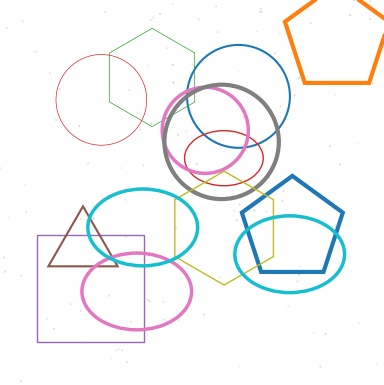[{"shape": "circle", "thickness": 1.5, "radius": 0.67, "center": [0.619, 0.75]}, {"shape": "pentagon", "thickness": 3, "radius": 0.69, "center": [0.759, 0.405]}, {"shape": "pentagon", "thickness": 3, "radius": 0.71, "center": [0.875, 0.9]}, {"shape": "hexagon", "thickness": 0.5, "radius": 0.64, "center": [0.395, 0.799]}, {"shape": "oval", "thickness": 1, "radius": 0.51, "center": [0.582, 0.589]}, {"shape": "circle", "thickness": 0.5, "radius": 0.59, "center": [0.263, 0.741]}, {"shape": "square", "thickness": 1, "radius": 0.69, "center": [0.235, 0.251]}, {"shape": "triangle", "thickness": 1.5, "radius": 0.52, "center": [0.216, 0.36]}, {"shape": "circle", "thickness": 2.5, "radius": 0.56, "center": [0.533, 0.662]}, {"shape": "oval", "thickness": 2.5, "radius": 0.71, "center": [0.355, 0.243]}, {"shape": "circle", "thickness": 3, "radius": 0.74, "center": [0.576, 0.631]}, {"shape": "hexagon", "thickness": 1, "radius": 0.74, "center": [0.582, 0.407]}, {"shape": "oval", "thickness": 2.5, "radius": 0.71, "center": [0.752, 0.34]}, {"shape": "oval", "thickness": 2.5, "radius": 0.71, "center": [0.371, 0.409]}]